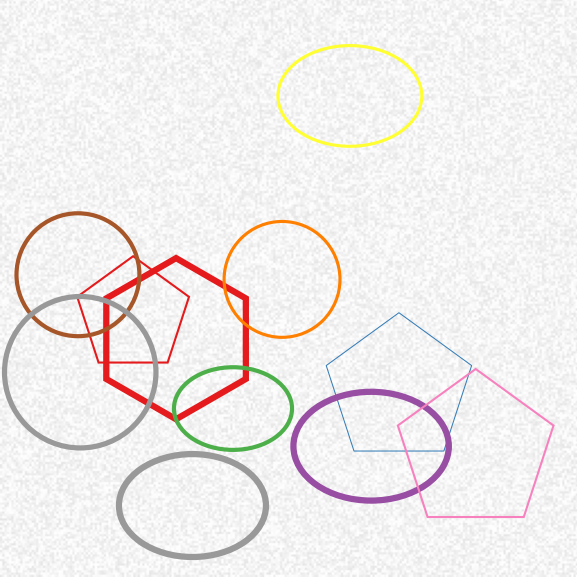[{"shape": "hexagon", "thickness": 3, "radius": 0.7, "center": [0.305, 0.413]}, {"shape": "pentagon", "thickness": 1, "radius": 0.51, "center": [0.23, 0.454]}, {"shape": "pentagon", "thickness": 0.5, "radius": 0.66, "center": [0.691, 0.325]}, {"shape": "oval", "thickness": 2, "radius": 0.51, "center": [0.403, 0.292]}, {"shape": "oval", "thickness": 3, "radius": 0.67, "center": [0.643, 0.226]}, {"shape": "circle", "thickness": 1.5, "radius": 0.5, "center": [0.488, 0.515]}, {"shape": "oval", "thickness": 1.5, "radius": 0.62, "center": [0.606, 0.833]}, {"shape": "circle", "thickness": 2, "radius": 0.53, "center": [0.135, 0.523]}, {"shape": "pentagon", "thickness": 1, "radius": 0.71, "center": [0.824, 0.219]}, {"shape": "oval", "thickness": 3, "radius": 0.64, "center": [0.333, 0.124]}, {"shape": "circle", "thickness": 2.5, "radius": 0.66, "center": [0.139, 0.355]}]